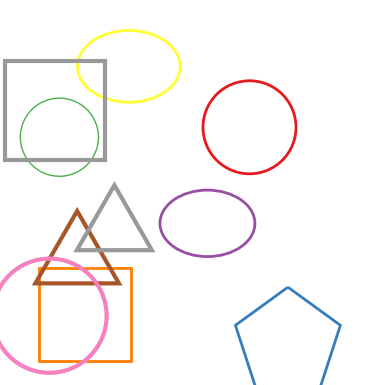[{"shape": "circle", "thickness": 2, "radius": 0.6, "center": [0.648, 0.669]}, {"shape": "pentagon", "thickness": 2, "radius": 0.72, "center": [0.748, 0.111]}, {"shape": "circle", "thickness": 1, "radius": 0.51, "center": [0.154, 0.644]}, {"shape": "oval", "thickness": 2, "radius": 0.62, "center": [0.539, 0.42]}, {"shape": "square", "thickness": 2, "radius": 0.6, "center": [0.221, 0.183]}, {"shape": "oval", "thickness": 2, "radius": 0.67, "center": [0.335, 0.828]}, {"shape": "triangle", "thickness": 3, "radius": 0.63, "center": [0.2, 0.327]}, {"shape": "circle", "thickness": 3, "radius": 0.74, "center": [0.129, 0.18]}, {"shape": "triangle", "thickness": 3, "radius": 0.56, "center": [0.297, 0.406]}, {"shape": "square", "thickness": 3, "radius": 0.65, "center": [0.144, 0.713]}]